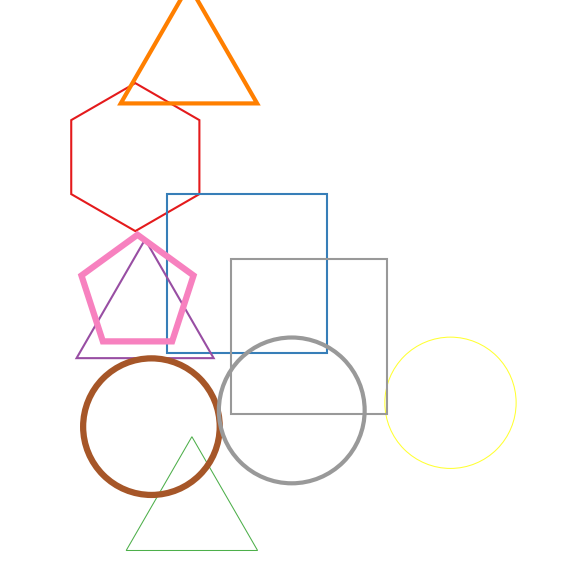[{"shape": "hexagon", "thickness": 1, "radius": 0.64, "center": [0.234, 0.727]}, {"shape": "square", "thickness": 1, "radius": 0.69, "center": [0.428, 0.526]}, {"shape": "triangle", "thickness": 0.5, "radius": 0.66, "center": [0.332, 0.112]}, {"shape": "triangle", "thickness": 1, "radius": 0.69, "center": [0.251, 0.447]}, {"shape": "triangle", "thickness": 2, "radius": 0.68, "center": [0.327, 0.888]}, {"shape": "circle", "thickness": 0.5, "radius": 0.57, "center": [0.78, 0.302]}, {"shape": "circle", "thickness": 3, "radius": 0.59, "center": [0.262, 0.26]}, {"shape": "pentagon", "thickness": 3, "radius": 0.51, "center": [0.238, 0.491]}, {"shape": "circle", "thickness": 2, "radius": 0.63, "center": [0.505, 0.288]}, {"shape": "square", "thickness": 1, "radius": 0.67, "center": [0.535, 0.417]}]